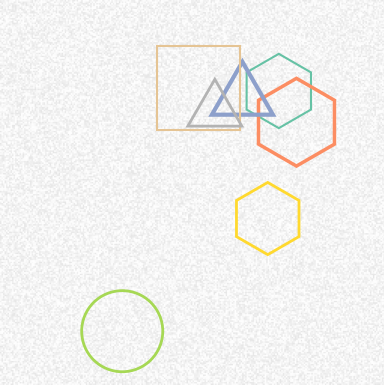[{"shape": "hexagon", "thickness": 1.5, "radius": 0.48, "center": [0.724, 0.764]}, {"shape": "hexagon", "thickness": 2.5, "radius": 0.57, "center": [0.77, 0.683]}, {"shape": "triangle", "thickness": 3, "radius": 0.46, "center": [0.63, 0.748]}, {"shape": "circle", "thickness": 2, "radius": 0.53, "center": [0.317, 0.14]}, {"shape": "hexagon", "thickness": 2, "radius": 0.47, "center": [0.695, 0.432]}, {"shape": "square", "thickness": 1.5, "radius": 0.54, "center": [0.516, 0.771]}, {"shape": "triangle", "thickness": 2, "radius": 0.41, "center": [0.558, 0.713]}]